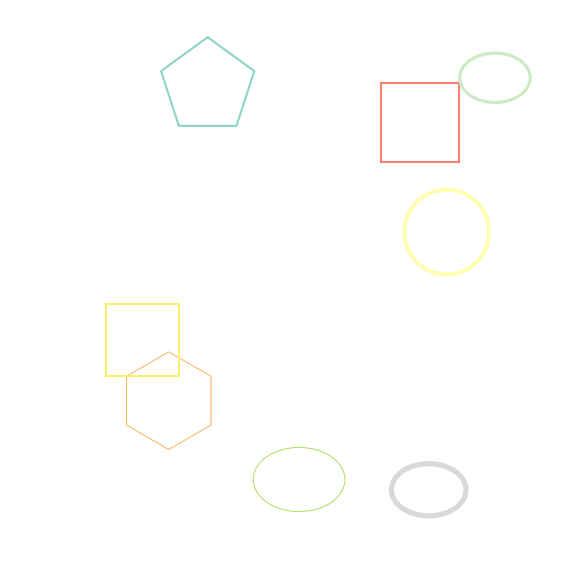[{"shape": "pentagon", "thickness": 1, "radius": 0.42, "center": [0.36, 0.85]}, {"shape": "circle", "thickness": 2, "radius": 0.37, "center": [0.774, 0.597]}, {"shape": "square", "thickness": 1, "radius": 0.34, "center": [0.727, 0.787]}, {"shape": "hexagon", "thickness": 0.5, "radius": 0.42, "center": [0.292, 0.305]}, {"shape": "oval", "thickness": 0.5, "radius": 0.4, "center": [0.518, 0.169]}, {"shape": "oval", "thickness": 2.5, "radius": 0.32, "center": [0.742, 0.151]}, {"shape": "oval", "thickness": 1.5, "radius": 0.31, "center": [0.857, 0.864]}, {"shape": "square", "thickness": 1, "radius": 0.31, "center": [0.247, 0.41]}]